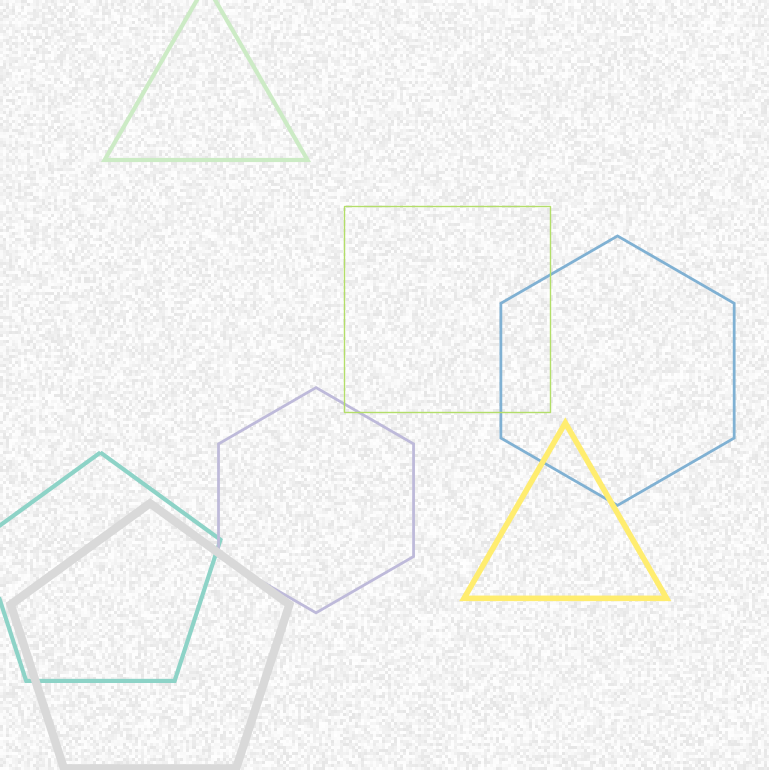[{"shape": "pentagon", "thickness": 1.5, "radius": 0.82, "center": [0.13, 0.248]}, {"shape": "hexagon", "thickness": 1, "radius": 0.73, "center": [0.41, 0.35]}, {"shape": "hexagon", "thickness": 1, "radius": 0.87, "center": [0.802, 0.519]}, {"shape": "square", "thickness": 0.5, "radius": 0.67, "center": [0.581, 0.599]}, {"shape": "pentagon", "thickness": 3, "radius": 0.95, "center": [0.195, 0.156]}, {"shape": "triangle", "thickness": 1.5, "radius": 0.76, "center": [0.268, 0.868]}, {"shape": "triangle", "thickness": 2, "radius": 0.76, "center": [0.734, 0.299]}]